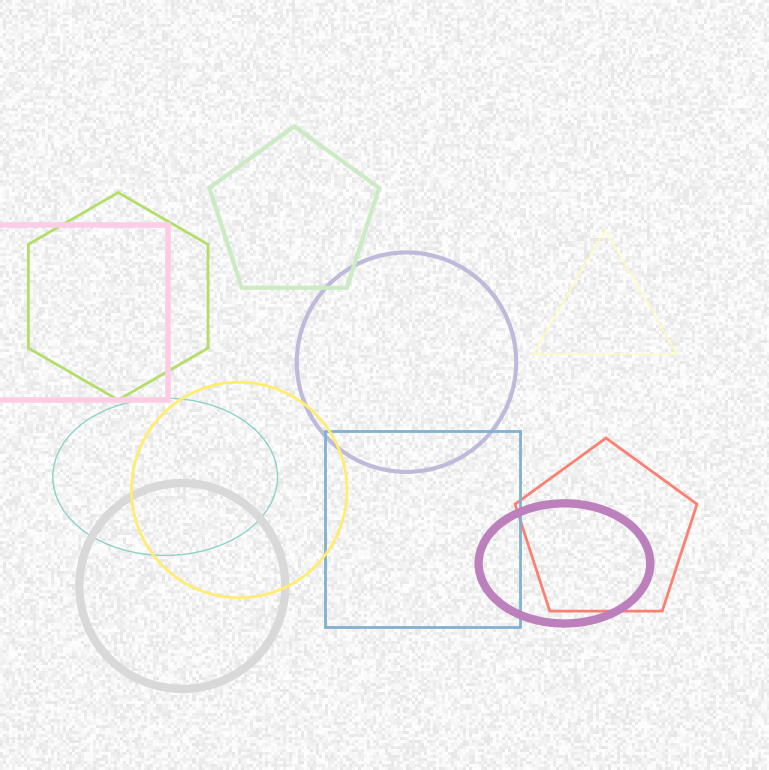[{"shape": "oval", "thickness": 0.5, "radius": 0.73, "center": [0.214, 0.381]}, {"shape": "triangle", "thickness": 0.5, "radius": 0.54, "center": [0.786, 0.594]}, {"shape": "circle", "thickness": 1.5, "radius": 0.71, "center": [0.528, 0.53]}, {"shape": "pentagon", "thickness": 1, "radius": 0.62, "center": [0.787, 0.307]}, {"shape": "square", "thickness": 1, "radius": 0.63, "center": [0.549, 0.313]}, {"shape": "hexagon", "thickness": 1, "radius": 0.67, "center": [0.153, 0.615]}, {"shape": "square", "thickness": 2, "radius": 0.57, "center": [0.105, 0.594]}, {"shape": "circle", "thickness": 3, "radius": 0.67, "center": [0.237, 0.239]}, {"shape": "oval", "thickness": 3, "radius": 0.56, "center": [0.733, 0.268]}, {"shape": "pentagon", "thickness": 1.5, "radius": 0.58, "center": [0.382, 0.72]}, {"shape": "circle", "thickness": 1, "radius": 0.7, "center": [0.311, 0.364]}]